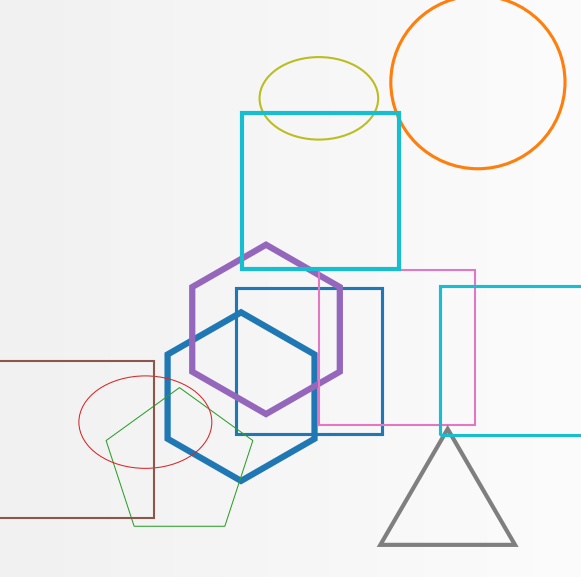[{"shape": "hexagon", "thickness": 3, "radius": 0.73, "center": [0.415, 0.312]}, {"shape": "square", "thickness": 1.5, "radius": 0.63, "center": [0.532, 0.374]}, {"shape": "circle", "thickness": 1.5, "radius": 0.75, "center": [0.822, 0.857]}, {"shape": "pentagon", "thickness": 0.5, "radius": 0.66, "center": [0.309, 0.195]}, {"shape": "oval", "thickness": 0.5, "radius": 0.57, "center": [0.25, 0.268]}, {"shape": "hexagon", "thickness": 3, "radius": 0.73, "center": [0.458, 0.429]}, {"shape": "square", "thickness": 1, "radius": 0.68, "center": [0.128, 0.238]}, {"shape": "square", "thickness": 1, "radius": 0.67, "center": [0.683, 0.397]}, {"shape": "triangle", "thickness": 2, "radius": 0.67, "center": [0.77, 0.123]}, {"shape": "oval", "thickness": 1, "radius": 0.51, "center": [0.549, 0.829]}, {"shape": "square", "thickness": 2, "radius": 0.68, "center": [0.552, 0.668]}, {"shape": "square", "thickness": 1.5, "radius": 0.64, "center": [0.887, 0.375]}]